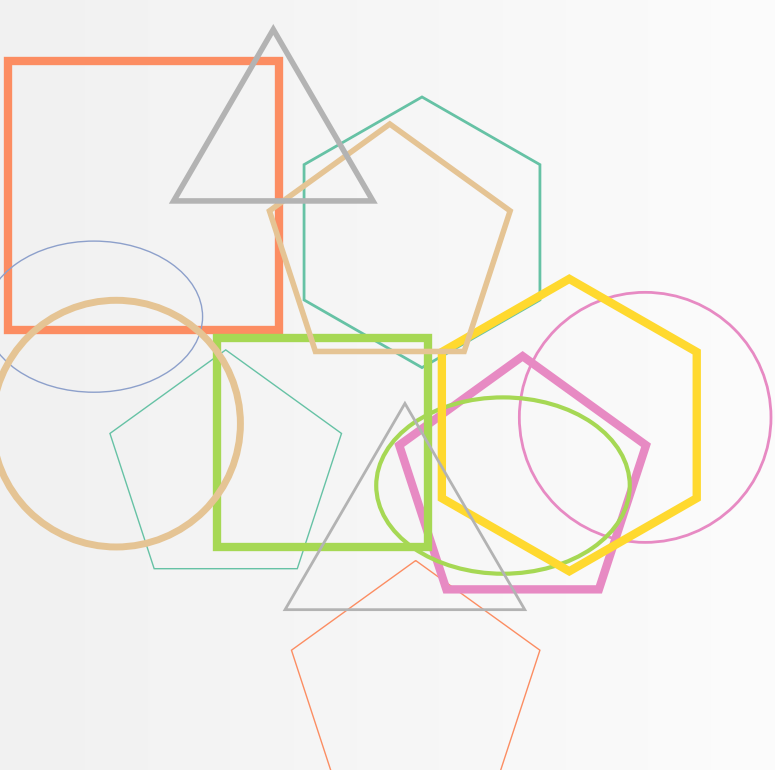[{"shape": "hexagon", "thickness": 1, "radius": 0.88, "center": [0.545, 0.698]}, {"shape": "pentagon", "thickness": 0.5, "radius": 0.79, "center": [0.291, 0.389]}, {"shape": "pentagon", "thickness": 0.5, "radius": 0.84, "center": [0.536, 0.103]}, {"shape": "square", "thickness": 3, "radius": 0.88, "center": [0.185, 0.746]}, {"shape": "oval", "thickness": 0.5, "radius": 0.7, "center": [0.121, 0.589]}, {"shape": "pentagon", "thickness": 3, "radius": 0.84, "center": [0.674, 0.37]}, {"shape": "circle", "thickness": 1, "radius": 0.81, "center": [0.832, 0.458]}, {"shape": "oval", "thickness": 1.5, "radius": 0.82, "center": [0.649, 0.369]}, {"shape": "square", "thickness": 3, "radius": 0.68, "center": [0.416, 0.425]}, {"shape": "hexagon", "thickness": 3, "radius": 0.95, "center": [0.735, 0.448]}, {"shape": "circle", "thickness": 2.5, "radius": 0.8, "center": [0.15, 0.45]}, {"shape": "pentagon", "thickness": 2, "radius": 0.82, "center": [0.503, 0.676]}, {"shape": "triangle", "thickness": 1, "radius": 0.89, "center": [0.522, 0.298]}, {"shape": "triangle", "thickness": 2, "radius": 0.74, "center": [0.353, 0.813]}]